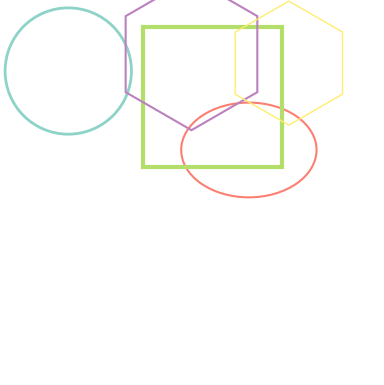[{"shape": "circle", "thickness": 2, "radius": 0.82, "center": [0.177, 0.816]}, {"shape": "oval", "thickness": 1.5, "radius": 0.88, "center": [0.646, 0.61]}, {"shape": "square", "thickness": 3, "radius": 0.91, "center": [0.552, 0.748]}, {"shape": "hexagon", "thickness": 1.5, "radius": 0.99, "center": [0.497, 0.859]}, {"shape": "hexagon", "thickness": 1, "radius": 0.81, "center": [0.75, 0.836]}]